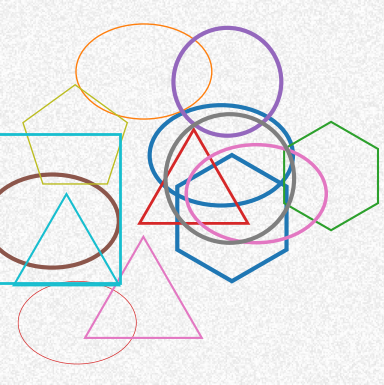[{"shape": "hexagon", "thickness": 3, "radius": 0.82, "center": [0.602, 0.433]}, {"shape": "oval", "thickness": 3, "radius": 0.93, "center": [0.575, 0.597]}, {"shape": "oval", "thickness": 1, "radius": 0.88, "center": [0.374, 0.814]}, {"shape": "hexagon", "thickness": 1.5, "radius": 0.7, "center": [0.86, 0.543]}, {"shape": "triangle", "thickness": 2, "radius": 0.81, "center": [0.503, 0.501]}, {"shape": "oval", "thickness": 0.5, "radius": 0.77, "center": [0.201, 0.162]}, {"shape": "circle", "thickness": 3, "radius": 0.7, "center": [0.591, 0.788]}, {"shape": "oval", "thickness": 3, "radius": 0.86, "center": [0.136, 0.426]}, {"shape": "triangle", "thickness": 1.5, "radius": 0.88, "center": [0.372, 0.21]}, {"shape": "oval", "thickness": 2.5, "radius": 0.91, "center": [0.666, 0.497]}, {"shape": "circle", "thickness": 3, "radius": 0.84, "center": [0.597, 0.536]}, {"shape": "pentagon", "thickness": 1, "radius": 0.71, "center": [0.195, 0.637]}, {"shape": "triangle", "thickness": 1.5, "radius": 0.79, "center": [0.173, 0.338]}, {"shape": "square", "thickness": 2, "radius": 0.96, "center": [0.119, 0.459]}]